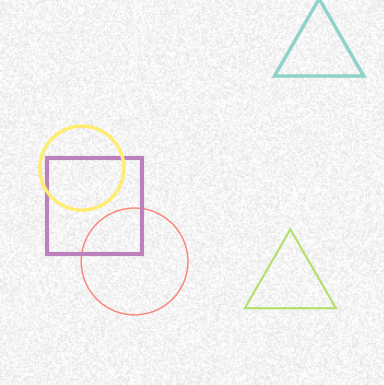[{"shape": "triangle", "thickness": 2.5, "radius": 0.67, "center": [0.829, 0.869]}, {"shape": "circle", "thickness": 1, "radius": 0.69, "center": [0.35, 0.321]}, {"shape": "triangle", "thickness": 1.5, "radius": 0.68, "center": [0.754, 0.268]}, {"shape": "square", "thickness": 3, "radius": 0.62, "center": [0.245, 0.466]}, {"shape": "circle", "thickness": 2.5, "radius": 0.55, "center": [0.213, 0.563]}]